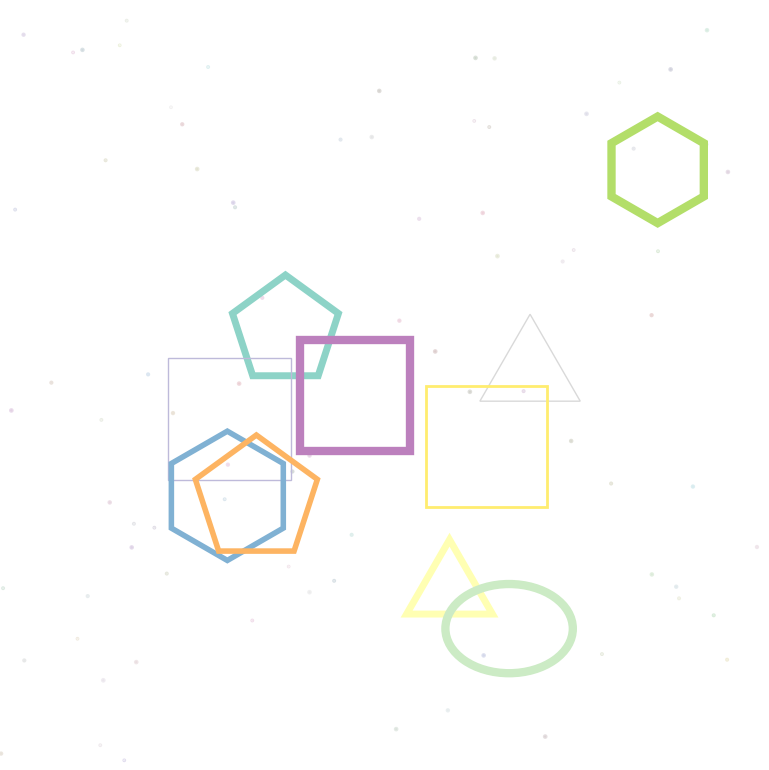[{"shape": "pentagon", "thickness": 2.5, "radius": 0.36, "center": [0.371, 0.571]}, {"shape": "triangle", "thickness": 2.5, "radius": 0.32, "center": [0.584, 0.235]}, {"shape": "square", "thickness": 0.5, "radius": 0.4, "center": [0.298, 0.456]}, {"shape": "hexagon", "thickness": 2, "radius": 0.42, "center": [0.295, 0.356]}, {"shape": "pentagon", "thickness": 2, "radius": 0.42, "center": [0.333, 0.352]}, {"shape": "hexagon", "thickness": 3, "radius": 0.35, "center": [0.854, 0.779]}, {"shape": "triangle", "thickness": 0.5, "radius": 0.38, "center": [0.688, 0.517]}, {"shape": "square", "thickness": 3, "radius": 0.36, "center": [0.461, 0.487]}, {"shape": "oval", "thickness": 3, "radius": 0.41, "center": [0.661, 0.184]}, {"shape": "square", "thickness": 1, "radius": 0.39, "center": [0.632, 0.42]}]